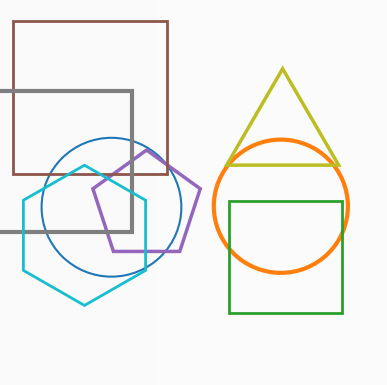[{"shape": "circle", "thickness": 1.5, "radius": 0.9, "center": [0.288, 0.462]}, {"shape": "circle", "thickness": 3, "radius": 0.87, "center": [0.725, 0.464]}, {"shape": "square", "thickness": 2, "radius": 0.73, "center": [0.736, 0.332]}, {"shape": "pentagon", "thickness": 2.5, "radius": 0.73, "center": [0.378, 0.465]}, {"shape": "square", "thickness": 2, "radius": 0.99, "center": [0.233, 0.746]}, {"shape": "square", "thickness": 3, "radius": 0.92, "center": [0.156, 0.581]}, {"shape": "triangle", "thickness": 2.5, "radius": 0.83, "center": [0.729, 0.655]}, {"shape": "hexagon", "thickness": 2, "radius": 0.91, "center": [0.218, 0.389]}]